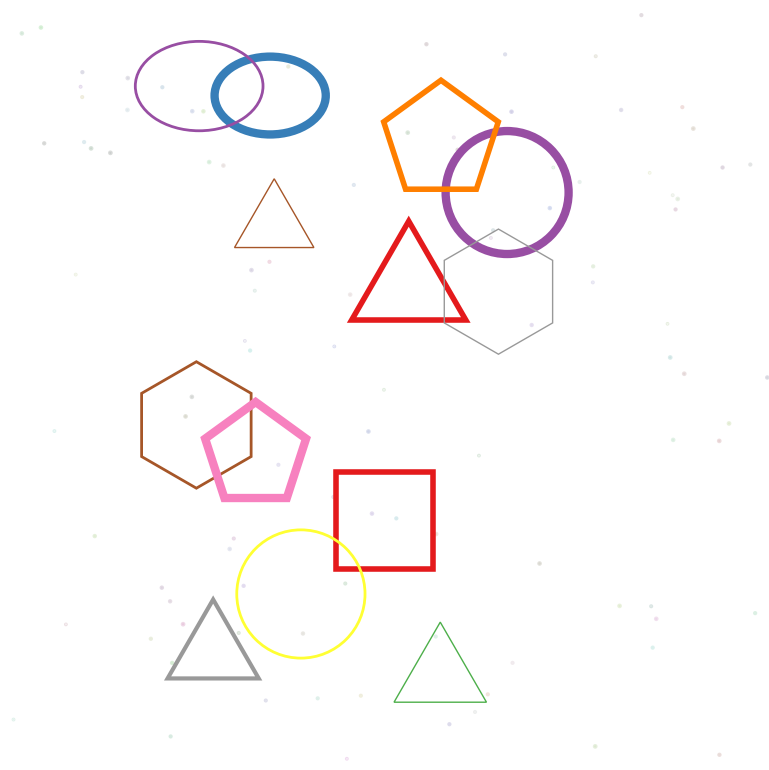[{"shape": "square", "thickness": 2, "radius": 0.32, "center": [0.499, 0.325]}, {"shape": "triangle", "thickness": 2, "radius": 0.43, "center": [0.531, 0.627]}, {"shape": "oval", "thickness": 3, "radius": 0.36, "center": [0.351, 0.876]}, {"shape": "triangle", "thickness": 0.5, "radius": 0.35, "center": [0.572, 0.123]}, {"shape": "circle", "thickness": 3, "radius": 0.4, "center": [0.659, 0.75]}, {"shape": "oval", "thickness": 1, "radius": 0.41, "center": [0.259, 0.888]}, {"shape": "pentagon", "thickness": 2, "radius": 0.39, "center": [0.573, 0.818]}, {"shape": "circle", "thickness": 1, "radius": 0.42, "center": [0.391, 0.229]}, {"shape": "triangle", "thickness": 0.5, "radius": 0.3, "center": [0.356, 0.708]}, {"shape": "hexagon", "thickness": 1, "radius": 0.41, "center": [0.255, 0.448]}, {"shape": "pentagon", "thickness": 3, "radius": 0.34, "center": [0.332, 0.409]}, {"shape": "triangle", "thickness": 1.5, "radius": 0.34, "center": [0.277, 0.153]}, {"shape": "hexagon", "thickness": 0.5, "radius": 0.41, "center": [0.647, 0.621]}]